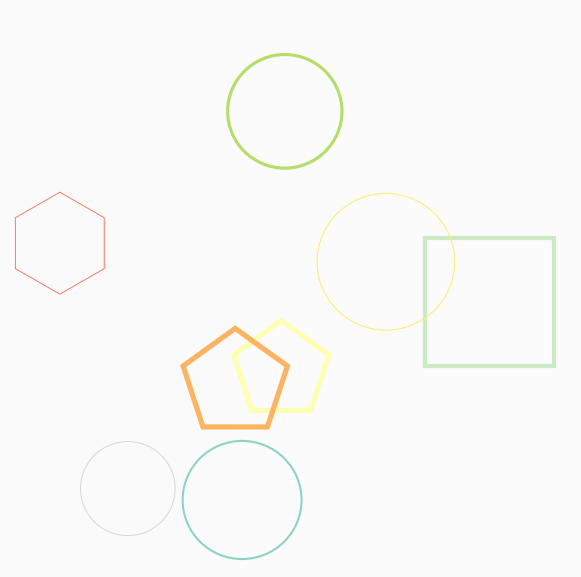[{"shape": "circle", "thickness": 1, "radius": 0.51, "center": [0.417, 0.133]}, {"shape": "pentagon", "thickness": 2.5, "radius": 0.43, "center": [0.484, 0.358]}, {"shape": "hexagon", "thickness": 0.5, "radius": 0.44, "center": [0.103, 0.578]}, {"shape": "pentagon", "thickness": 2.5, "radius": 0.47, "center": [0.405, 0.336]}, {"shape": "circle", "thickness": 1.5, "radius": 0.49, "center": [0.49, 0.806]}, {"shape": "circle", "thickness": 0.5, "radius": 0.41, "center": [0.22, 0.153]}, {"shape": "square", "thickness": 2, "radius": 0.55, "center": [0.842, 0.476]}, {"shape": "circle", "thickness": 0.5, "radius": 0.59, "center": [0.664, 0.546]}]